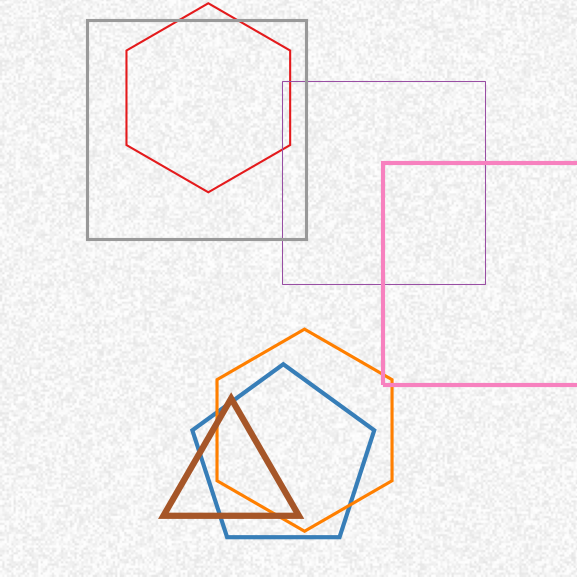[{"shape": "hexagon", "thickness": 1, "radius": 0.82, "center": [0.361, 0.83]}, {"shape": "pentagon", "thickness": 2, "radius": 0.83, "center": [0.491, 0.203]}, {"shape": "square", "thickness": 0.5, "radius": 0.88, "center": [0.664, 0.684]}, {"shape": "hexagon", "thickness": 1.5, "radius": 0.87, "center": [0.527, 0.254]}, {"shape": "triangle", "thickness": 3, "radius": 0.68, "center": [0.4, 0.174]}, {"shape": "square", "thickness": 2, "radius": 0.96, "center": [0.855, 0.524]}, {"shape": "square", "thickness": 1.5, "radius": 0.95, "center": [0.34, 0.774]}]